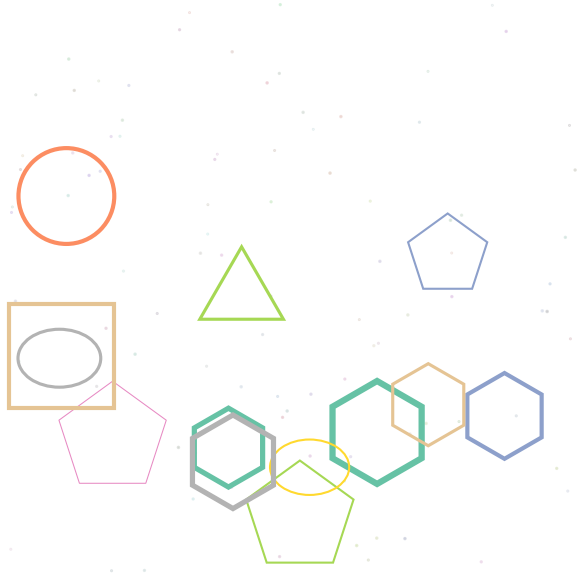[{"shape": "hexagon", "thickness": 3, "radius": 0.45, "center": [0.653, 0.25]}, {"shape": "hexagon", "thickness": 2.5, "radius": 0.34, "center": [0.396, 0.224]}, {"shape": "circle", "thickness": 2, "radius": 0.41, "center": [0.115, 0.66]}, {"shape": "hexagon", "thickness": 2, "radius": 0.37, "center": [0.874, 0.279]}, {"shape": "pentagon", "thickness": 1, "radius": 0.36, "center": [0.775, 0.557]}, {"shape": "pentagon", "thickness": 0.5, "radius": 0.49, "center": [0.195, 0.241]}, {"shape": "pentagon", "thickness": 1, "radius": 0.49, "center": [0.519, 0.104]}, {"shape": "triangle", "thickness": 1.5, "radius": 0.42, "center": [0.418, 0.488]}, {"shape": "oval", "thickness": 1, "radius": 0.34, "center": [0.536, 0.19]}, {"shape": "hexagon", "thickness": 1.5, "radius": 0.36, "center": [0.742, 0.298]}, {"shape": "square", "thickness": 2, "radius": 0.45, "center": [0.107, 0.383]}, {"shape": "oval", "thickness": 1.5, "radius": 0.36, "center": [0.103, 0.379]}, {"shape": "hexagon", "thickness": 2.5, "radius": 0.41, "center": [0.403, 0.2]}]